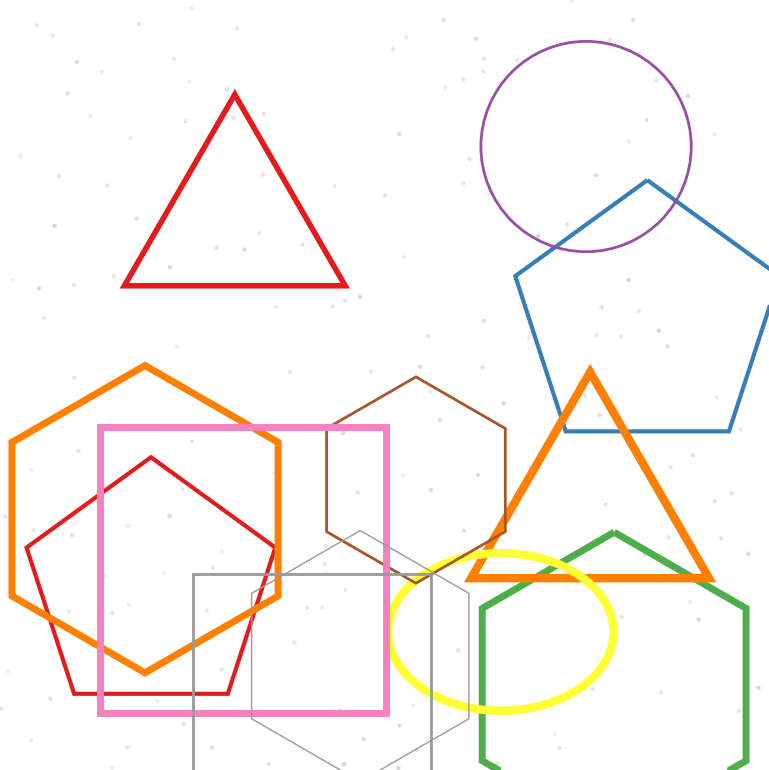[{"shape": "pentagon", "thickness": 1.5, "radius": 0.85, "center": [0.196, 0.236]}, {"shape": "triangle", "thickness": 2, "radius": 0.83, "center": [0.305, 0.712]}, {"shape": "pentagon", "thickness": 1.5, "radius": 0.9, "center": [0.841, 0.586]}, {"shape": "hexagon", "thickness": 2.5, "radius": 0.99, "center": [0.798, 0.111]}, {"shape": "circle", "thickness": 1, "radius": 0.68, "center": [0.761, 0.81]}, {"shape": "hexagon", "thickness": 2.5, "radius": 1.0, "center": [0.188, 0.326]}, {"shape": "triangle", "thickness": 3, "radius": 0.89, "center": [0.766, 0.338]}, {"shape": "oval", "thickness": 3, "radius": 0.73, "center": [0.65, 0.179]}, {"shape": "hexagon", "thickness": 1, "radius": 0.67, "center": [0.54, 0.377]}, {"shape": "square", "thickness": 2.5, "radius": 0.93, "center": [0.316, 0.259]}, {"shape": "hexagon", "thickness": 0.5, "radius": 0.81, "center": [0.468, 0.148]}, {"shape": "square", "thickness": 1, "radius": 0.77, "center": [0.405, 0.1]}]